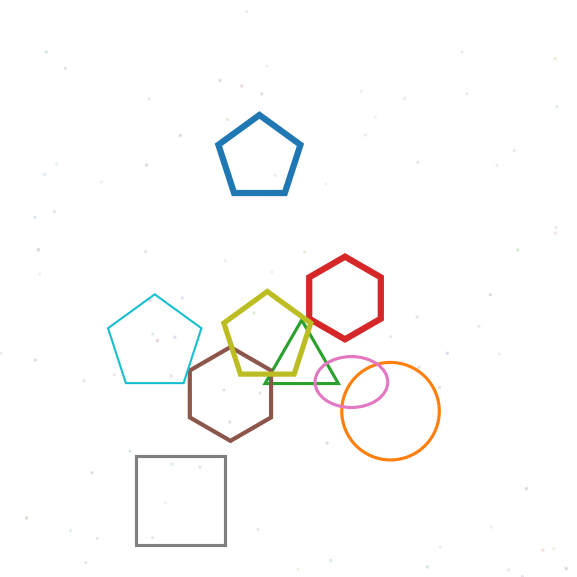[{"shape": "pentagon", "thickness": 3, "radius": 0.37, "center": [0.449, 0.725]}, {"shape": "circle", "thickness": 1.5, "radius": 0.42, "center": [0.676, 0.287]}, {"shape": "triangle", "thickness": 1.5, "radius": 0.37, "center": [0.522, 0.372]}, {"shape": "hexagon", "thickness": 3, "radius": 0.36, "center": [0.597, 0.483]}, {"shape": "hexagon", "thickness": 2, "radius": 0.41, "center": [0.399, 0.317]}, {"shape": "oval", "thickness": 1.5, "radius": 0.31, "center": [0.608, 0.338]}, {"shape": "square", "thickness": 1.5, "radius": 0.39, "center": [0.313, 0.132]}, {"shape": "pentagon", "thickness": 2.5, "radius": 0.4, "center": [0.463, 0.415]}, {"shape": "pentagon", "thickness": 1, "radius": 0.43, "center": [0.268, 0.404]}]